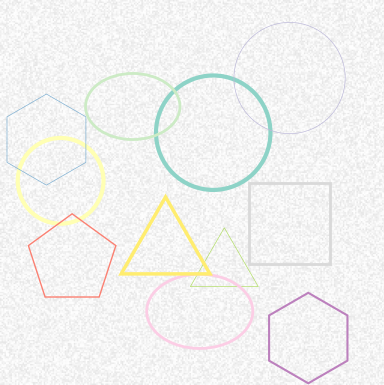[{"shape": "circle", "thickness": 3, "radius": 0.74, "center": [0.554, 0.655]}, {"shape": "circle", "thickness": 3, "radius": 0.56, "center": [0.157, 0.53]}, {"shape": "circle", "thickness": 0.5, "radius": 0.72, "center": [0.752, 0.797]}, {"shape": "pentagon", "thickness": 1, "radius": 0.6, "center": [0.187, 0.325]}, {"shape": "hexagon", "thickness": 0.5, "radius": 0.59, "center": [0.121, 0.637]}, {"shape": "triangle", "thickness": 0.5, "radius": 0.51, "center": [0.583, 0.306]}, {"shape": "oval", "thickness": 2, "radius": 0.69, "center": [0.519, 0.191]}, {"shape": "square", "thickness": 2, "radius": 0.53, "center": [0.753, 0.419]}, {"shape": "hexagon", "thickness": 1.5, "radius": 0.59, "center": [0.801, 0.122]}, {"shape": "oval", "thickness": 2, "radius": 0.61, "center": [0.345, 0.723]}, {"shape": "triangle", "thickness": 2.5, "radius": 0.67, "center": [0.43, 0.355]}]